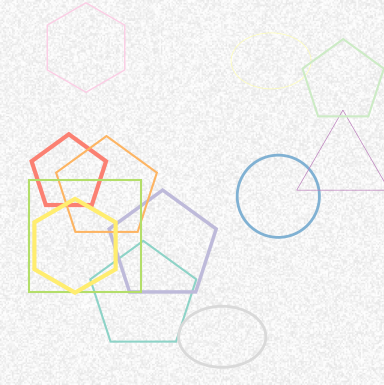[{"shape": "pentagon", "thickness": 1.5, "radius": 0.72, "center": [0.372, 0.23]}, {"shape": "oval", "thickness": 0.5, "radius": 0.52, "center": [0.704, 0.842]}, {"shape": "pentagon", "thickness": 2.5, "radius": 0.73, "center": [0.422, 0.36]}, {"shape": "pentagon", "thickness": 3, "radius": 0.51, "center": [0.179, 0.55]}, {"shape": "circle", "thickness": 2, "radius": 0.53, "center": [0.723, 0.49]}, {"shape": "pentagon", "thickness": 1.5, "radius": 0.69, "center": [0.277, 0.509]}, {"shape": "square", "thickness": 1.5, "radius": 0.73, "center": [0.22, 0.388]}, {"shape": "hexagon", "thickness": 1, "radius": 0.58, "center": [0.223, 0.877]}, {"shape": "oval", "thickness": 2, "radius": 0.57, "center": [0.577, 0.125]}, {"shape": "triangle", "thickness": 0.5, "radius": 0.69, "center": [0.891, 0.575]}, {"shape": "pentagon", "thickness": 1.5, "radius": 0.55, "center": [0.891, 0.788]}, {"shape": "hexagon", "thickness": 3, "radius": 0.61, "center": [0.195, 0.362]}]